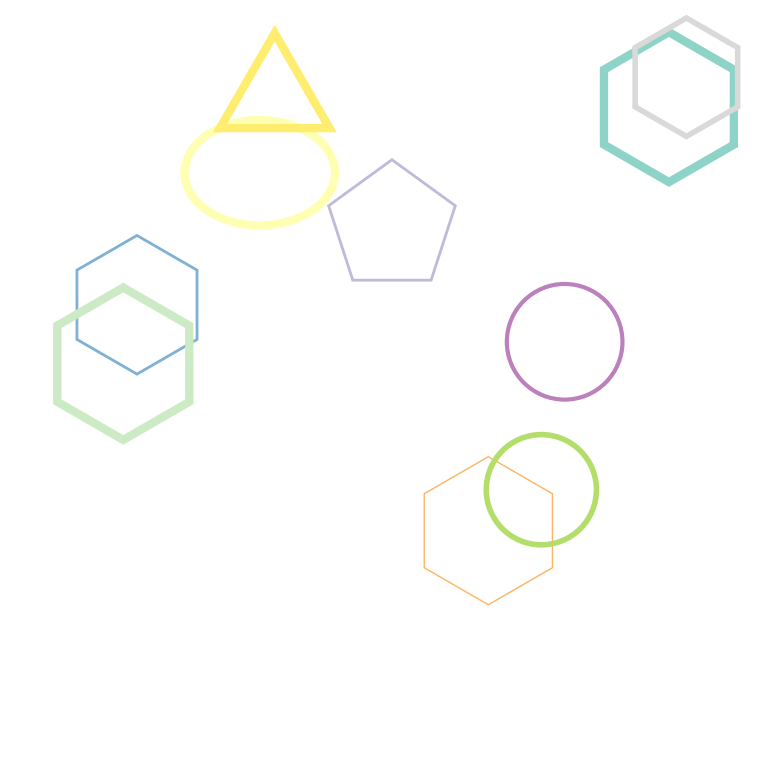[{"shape": "hexagon", "thickness": 3, "radius": 0.49, "center": [0.869, 0.861]}, {"shape": "oval", "thickness": 3, "radius": 0.49, "center": [0.337, 0.776]}, {"shape": "pentagon", "thickness": 1, "radius": 0.43, "center": [0.509, 0.706]}, {"shape": "hexagon", "thickness": 1, "radius": 0.45, "center": [0.178, 0.604]}, {"shape": "hexagon", "thickness": 0.5, "radius": 0.48, "center": [0.634, 0.311]}, {"shape": "circle", "thickness": 2, "radius": 0.36, "center": [0.703, 0.364]}, {"shape": "hexagon", "thickness": 2, "radius": 0.38, "center": [0.891, 0.9]}, {"shape": "circle", "thickness": 1.5, "radius": 0.38, "center": [0.733, 0.556]}, {"shape": "hexagon", "thickness": 3, "radius": 0.49, "center": [0.16, 0.528]}, {"shape": "triangle", "thickness": 3, "radius": 0.41, "center": [0.357, 0.875]}]